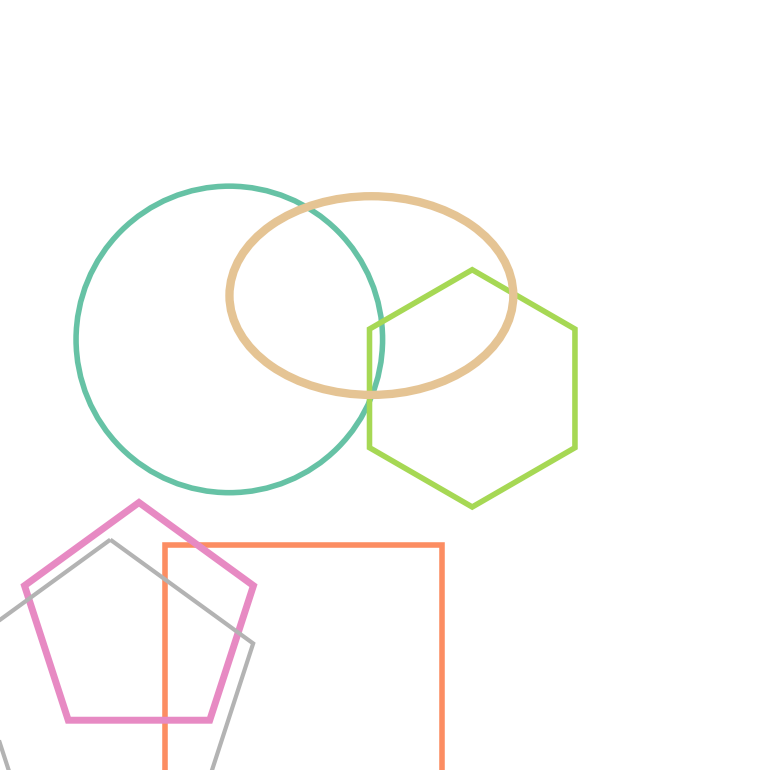[{"shape": "circle", "thickness": 2, "radius": 1.0, "center": [0.298, 0.559]}, {"shape": "square", "thickness": 2, "radius": 0.9, "center": [0.394, 0.112]}, {"shape": "pentagon", "thickness": 2.5, "radius": 0.78, "center": [0.181, 0.191]}, {"shape": "hexagon", "thickness": 2, "radius": 0.77, "center": [0.613, 0.496]}, {"shape": "oval", "thickness": 3, "radius": 0.92, "center": [0.482, 0.616]}, {"shape": "pentagon", "thickness": 1.5, "radius": 0.98, "center": [0.143, 0.104]}]